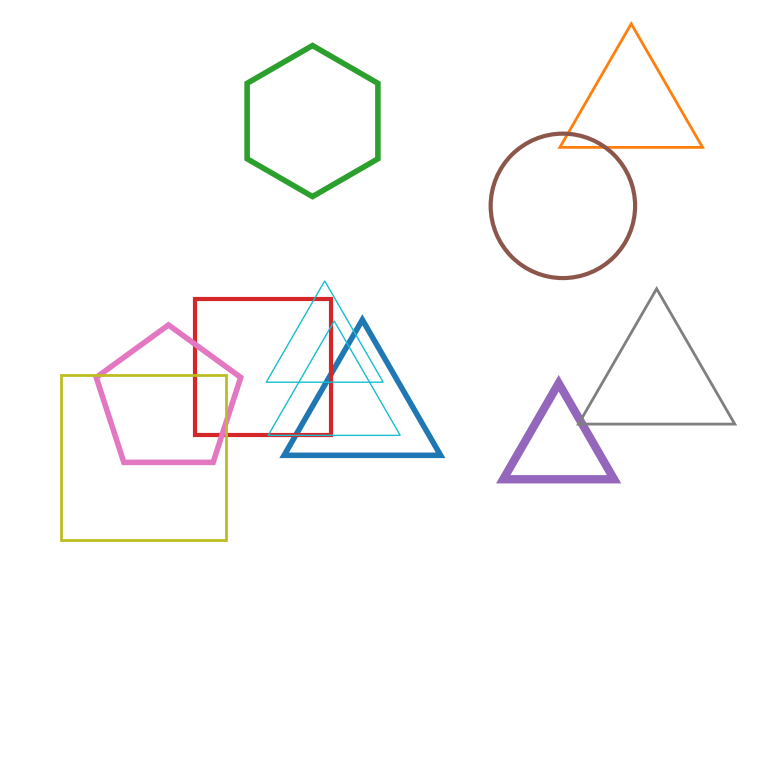[{"shape": "triangle", "thickness": 2, "radius": 0.59, "center": [0.471, 0.467]}, {"shape": "triangle", "thickness": 1, "radius": 0.54, "center": [0.82, 0.862]}, {"shape": "hexagon", "thickness": 2, "radius": 0.49, "center": [0.406, 0.843]}, {"shape": "square", "thickness": 1.5, "radius": 0.44, "center": [0.342, 0.523]}, {"shape": "triangle", "thickness": 3, "radius": 0.42, "center": [0.726, 0.419]}, {"shape": "circle", "thickness": 1.5, "radius": 0.47, "center": [0.731, 0.733]}, {"shape": "pentagon", "thickness": 2, "radius": 0.49, "center": [0.219, 0.479]}, {"shape": "triangle", "thickness": 1, "radius": 0.59, "center": [0.853, 0.508]}, {"shape": "square", "thickness": 1, "radius": 0.53, "center": [0.186, 0.406]}, {"shape": "triangle", "thickness": 0.5, "radius": 0.5, "center": [0.434, 0.484]}, {"shape": "triangle", "thickness": 0.5, "radius": 0.44, "center": [0.422, 0.547]}]